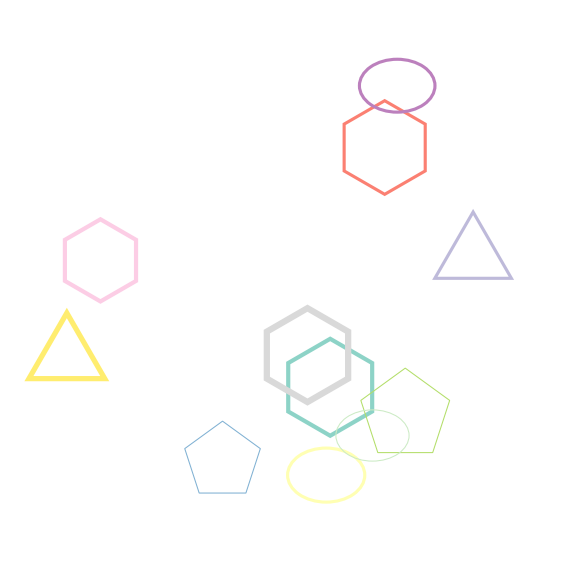[{"shape": "hexagon", "thickness": 2, "radius": 0.42, "center": [0.572, 0.329]}, {"shape": "oval", "thickness": 1.5, "radius": 0.33, "center": [0.565, 0.176]}, {"shape": "triangle", "thickness": 1.5, "radius": 0.38, "center": [0.819, 0.555]}, {"shape": "hexagon", "thickness": 1.5, "radius": 0.41, "center": [0.666, 0.744]}, {"shape": "pentagon", "thickness": 0.5, "radius": 0.34, "center": [0.385, 0.201]}, {"shape": "pentagon", "thickness": 0.5, "radius": 0.4, "center": [0.702, 0.281]}, {"shape": "hexagon", "thickness": 2, "radius": 0.36, "center": [0.174, 0.548]}, {"shape": "hexagon", "thickness": 3, "radius": 0.41, "center": [0.532, 0.384]}, {"shape": "oval", "thickness": 1.5, "radius": 0.33, "center": [0.688, 0.851]}, {"shape": "oval", "thickness": 0.5, "radius": 0.32, "center": [0.645, 0.245]}, {"shape": "triangle", "thickness": 2.5, "radius": 0.38, "center": [0.116, 0.381]}]